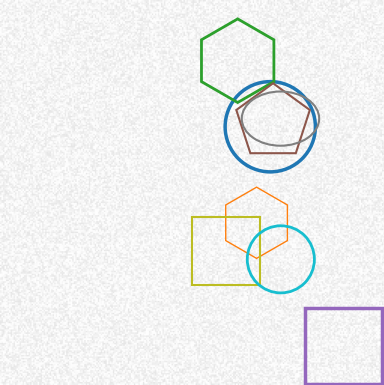[{"shape": "circle", "thickness": 2.5, "radius": 0.59, "center": [0.702, 0.671]}, {"shape": "hexagon", "thickness": 1, "radius": 0.46, "center": [0.666, 0.421]}, {"shape": "hexagon", "thickness": 2, "radius": 0.54, "center": [0.617, 0.842]}, {"shape": "square", "thickness": 2.5, "radius": 0.5, "center": [0.892, 0.101]}, {"shape": "pentagon", "thickness": 1.5, "radius": 0.5, "center": [0.709, 0.683]}, {"shape": "oval", "thickness": 1.5, "radius": 0.5, "center": [0.728, 0.692]}, {"shape": "square", "thickness": 1.5, "radius": 0.45, "center": [0.587, 0.348]}, {"shape": "circle", "thickness": 2, "radius": 0.44, "center": [0.729, 0.326]}]